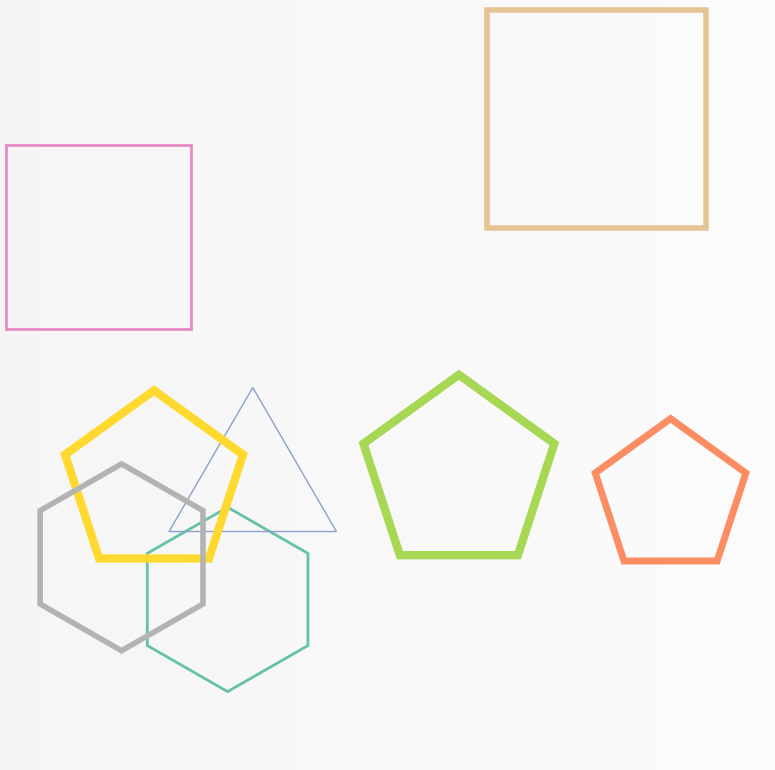[{"shape": "hexagon", "thickness": 1, "radius": 0.6, "center": [0.294, 0.221]}, {"shape": "pentagon", "thickness": 2.5, "radius": 0.51, "center": [0.865, 0.354]}, {"shape": "triangle", "thickness": 0.5, "radius": 0.62, "center": [0.326, 0.372]}, {"shape": "square", "thickness": 1, "radius": 0.6, "center": [0.127, 0.693]}, {"shape": "pentagon", "thickness": 3, "radius": 0.65, "center": [0.592, 0.384]}, {"shape": "pentagon", "thickness": 3, "radius": 0.6, "center": [0.199, 0.372]}, {"shape": "square", "thickness": 2, "radius": 0.71, "center": [0.77, 0.846]}, {"shape": "hexagon", "thickness": 2, "radius": 0.61, "center": [0.157, 0.276]}]